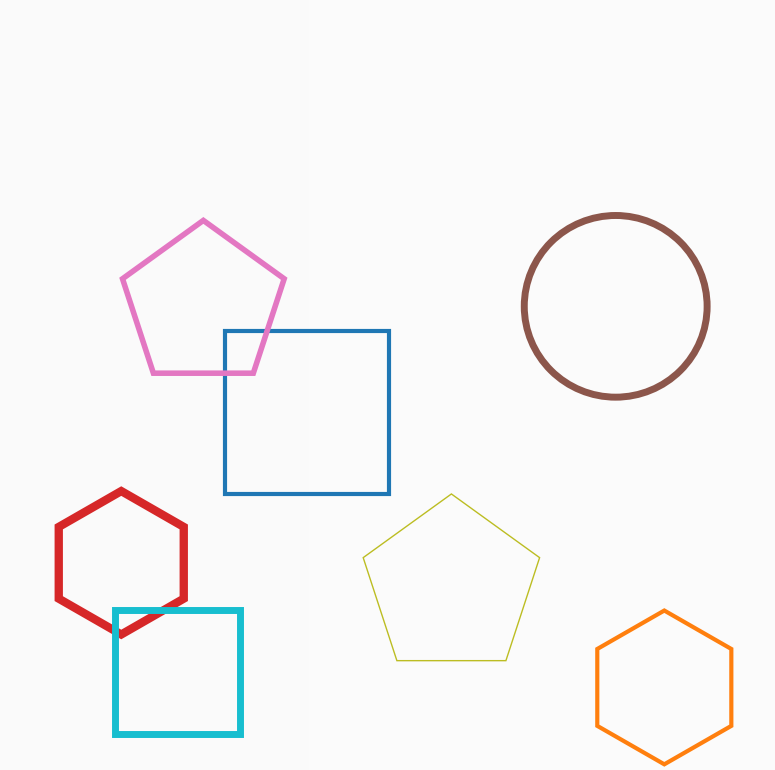[{"shape": "square", "thickness": 1.5, "radius": 0.53, "center": [0.396, 0.464]}, {"shape": "hexagon", "thickness": 1.5, "radius": 0.5, "center": [0.857, 0.107]}, {"shape": "hexagon", "thickness": 3, "radius": 0.47, "center": [0.156, 0.269]}, {"shape": "circle", "thickness": 2.5, "radius": 0.59, "center": [0.794, 0.602]}, {"shape": "pentagon", "thickness": 2, "radius": 0.55, "center": [0.262, 0.604]}, {"shape": "pentagon", "thickness": 0.5, "radius": 0.6, "center": [0.582, 0.239]}, {"shape": "square", "thickness": 2.5, "radius": 0.4, "center": [0.229, 0.128]}]